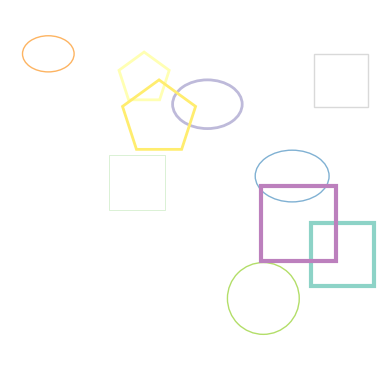[{"shape": "square", "thickness": 3, "radius": 0.41, "center": [0.89, 0.339]}, {"shape": "pentagon", "thickness": 2, "radius": 0.34, "center": [0.374, 0.796]}, {"shape": "oval", "thickness": 2, "radius": 0.45, "center": [0.539, 0.729]}, {"shape": "oval", "thickness": 1, "radius": 0.48, "center": [0.759, 0.543]}, {"shape": "oval", "thickness": 1, "radius": 0.34, "center": [0.125, 0.86]}, {"shape": "circle", "thickness": 1, "radius": 0.47, "center": [0.684, 0.225]}, {"shape": "square", "thickness": 1, "radius": 0.35, "center": [0.886, 0.791]}, {"shape": "square", "thickness": 3, "radius": 0.49, "center": [0.775, 0.419]}, {"shape": "square", "thickness": 0.5, "radius": 0.36, "center": [0.355, 0.526]}, {"shape": "pentagon", "thickness": 2, "radius": 0.5, "center": [0.413, 0.693]}]